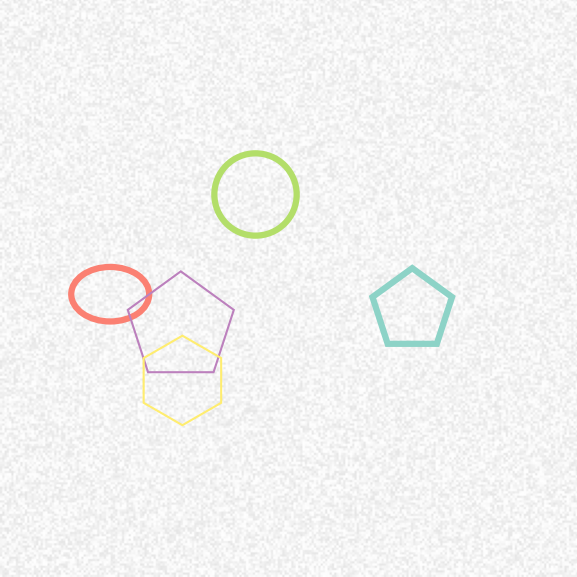[{"shape": "pentagon", "thickness": 3, "radius": 0.36, "center": [0.714, 0.462]}, {"shape": "oval", "thickness": 3, "radius": 0.34, "center": [0.191, 0.49]}, {"shape": "circle", "thickness": 3, "radius": 0.36, "center": [0.442, 0.662]}, {"shape": "pentagon", "thickness": 1, "radius": 0.48, "center": [0.313, 0.433]}, {"shape": "hexagon", "thickness": 1, "radius": 0.39, "center": [0.316, 0.34]}]